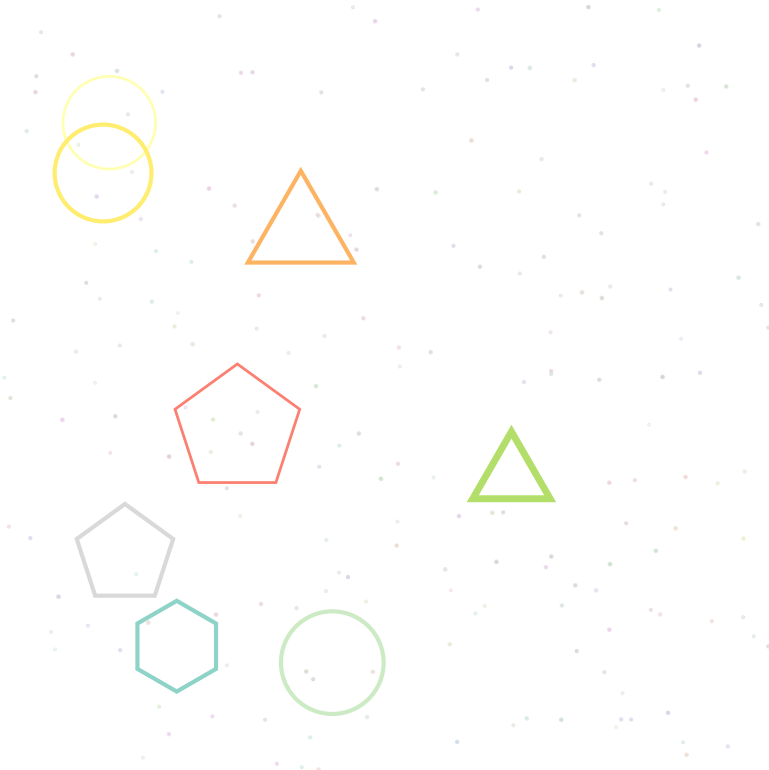[{"shape": "hexagon", "thickness": 1.5, "radius": 0.29, "center": [0.23, 0.161]}, {"shape": "circle", "thickness": 1, "radius": 0.3, "center": [0.142, 0.841]}, {"shape": "pentagon", "thickness": 1, "radius": 0.43, "center": [0.308, 0.442]}, {"shape": "triangle", "thickness": 1.5, "radius": 0.4, "center": [0.391, 0.699]}, {"shape": "triangle", "thickness": 2.5, "radius": 0.29, "center": [0.664, 0.381]}, {"shape": "pentagon", "thickness": 1.5, "radius": 0.33, "center": [0.162, 0.28]}, {"shape": "circle", "thickness": 1.5, "radius": 0.33, "center": [0.432, 0.139]}, {"shape": "circle", "thickness": 1.5, "radius": 0.31, "center": [0.134, 0.775]}]